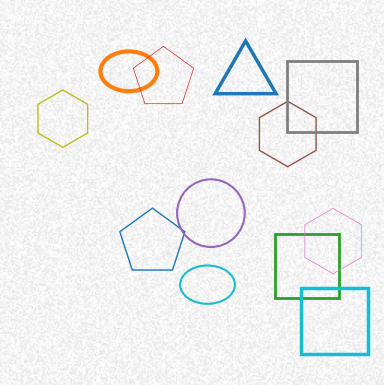[{"shape": "pentagon", "thickness": 1, "radius": 0.44, "center": [0.396, 0.371]}, {"shape": "triangle", "thickness": 2.5, "radius": 0.46, "center": [0.638, 0.802]}, {"shape": "oval", "thickness": 3, "radius": 0.37, "center": [0.335, 0.815]}, {"shape": "square", "thickness": 2, "radius": 0.41, "center": [0.797, 0.309]}, {"shape": "pentagon", "thickness": 0.5, "radius": 0.41, "center": [0.425, 0.797]}, {"shape": "circle", "thickness": 1.5, "radius": 0.44, "center": [0.548, 0.446]}, {"shape": "hexagon", "thickness": 1, "radius": 0.42, "center": [0.747, 0.652]}, {"shape": "hexagon", "thickness": 0.5, "radius": 0.42, "center": [0.865, 0.374]}, {"shape": "square", "thickness": 2, "radius": 0.46, "center": [0.836, 0.749]}, {"shape": "hexagon", "thickness": 1, "radius": 0.37, "center": [0.163, 0.692]}, {"shape": "oval", "thickness": 1.5, "radius": 0.36, "center": [0.539, 0.261]}, {"shape": "square", "thickness": 2.5, "radius": 0.43, "center": [0.869, 0.167]}]